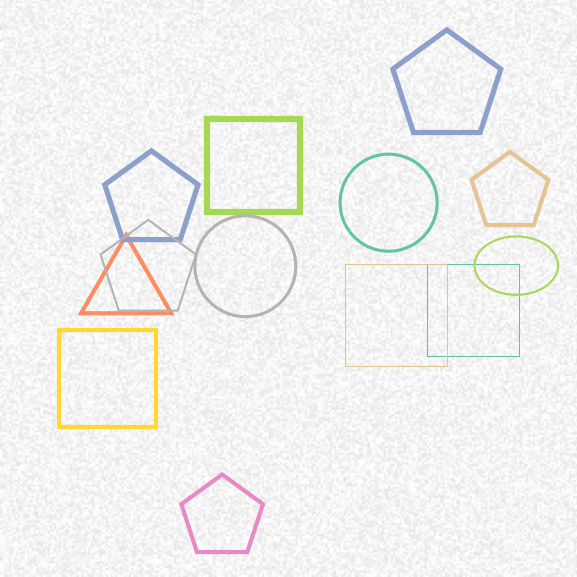[{"shape": "circle", "thickness": 1.5, "radius": 0.42, "center": [0.673, 0.648]}, {"shape": "square", "thickness": 0.5, "radius": 0.4, "center": [0.819, 0.462]}, {"shape": "triangle", "thickness": 2, "radius": 0.45, "center": [0.218, 0.502]}, {"shape": "pentagon", "thickness": 2.5, "radius": 0.49, "center": [0.774, 0.849]}, {"shape": "pentagon", "thickness": 2.5, "radius": 0.42, "center": [0.262, 0.653]}, {"shape": "pentagon", "thickness": 2, "radius": 0.37, "center": [0.385, 0.103]}, {"shape": "square", "thickness": 3, "radius": 0.4, "center": [0.439, 0.713]}, {"shape": "oval", "thickness": 1, "radius": 0.36, "center": [0.894, 0.539]}, {"shape": "square", "thickness": 2, "radius": 0.42, "center": [0.185, 0.344]}, {"shape": "pentagon", "thickness": 2, "radius": 0.35, "center": [0.883, 0.666]}, {"shape": "square", "thickness": 0.5, "radius": 0.44, "center": [0.686, 0.453]}, {"shape": "circle", "thickness": 1.5, "radius": 0.44, "center": [0.425, 0.538]}, {"shape": "pentagon", "thickness": 1, "radius": 0.43, "center": [0.257, 0.532]}]